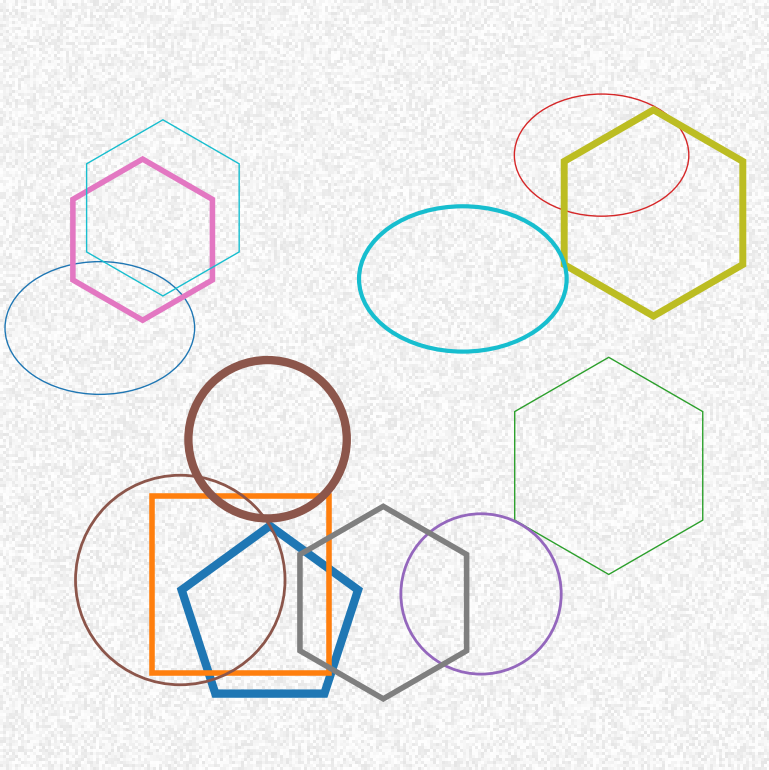[{"shape": "oval", "thickness": 0.5, "radius": 0.62, "center": [0.13, 0.574]}, {"shape": "pentagon", "thickness": 3, "radius": 0.6, "center": [0.35, 0.197]}, {"shape": "square", "thickness": 2, "radius": 0.58, "center": [0.312, 0.241]}, {"shape": "hexagon", "thickness": 0.5, "radius": 0.7, "center": [0.791, 0.395]}, {"shape": "oval", "thickness": 0.5, "radius": 0.57, "center": [0.781, 0.799]}, {"shape": "circle", "thickness": 1, "radius": 0.52, "center": [0.625, 0.229]}, {"shape": "circle", "thickness": 3, "radius": 0.51, "center": [0.348, 0.43]}, {"shape": "circle", "thickness": 1, "radius": 0.68, "center": [0.234, 0.247]}, {"shape": "hexagon", "thickness": 2, "radius": 0.52, "center": [0.185, 0.689]}, {"shape": "hexagon", "thickness": 2, "radius": 0.62, "center": [0.498, 0.217]}, {"shape": "hexagon", "thickness": 2.5, "radius": 0.67, "center": [0.849, 0.723]}, {"shape": "oval", "thickness": 1.5, "radius": 0.67, "center": [0.601, 0.638]}, {"shape": "hexagon", "thickness": 0.5, "radius": 0.57, "center": [0.212, 0.73]}]